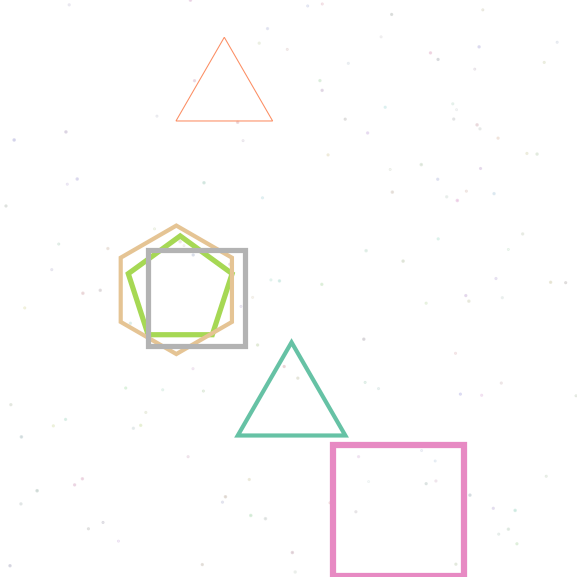[{"shape": "triangle", "thickness": 2, "radius": 0.54, "center": [0.505, 0.299]}, {"shape": "triangle", "thickness": 0.5, "radius": 0.48, "center": [0.388, 0.838]}, {"shape": "square", "thickness": 3, "radius": 0.57, "center": [0.691, 0.116]}, {"shape": "pentagon", "thickness": 2.5, "radius": 0.47, "center": [0.312, 0.496]}, {"shape": "hexagon", "thickness": 2, "radius": 0.56, "center": [0.305, 0.497]}, {"shape": "square", "thickness": 2.5, "radius": 0.42, "center": [0.34, 0.483]}]